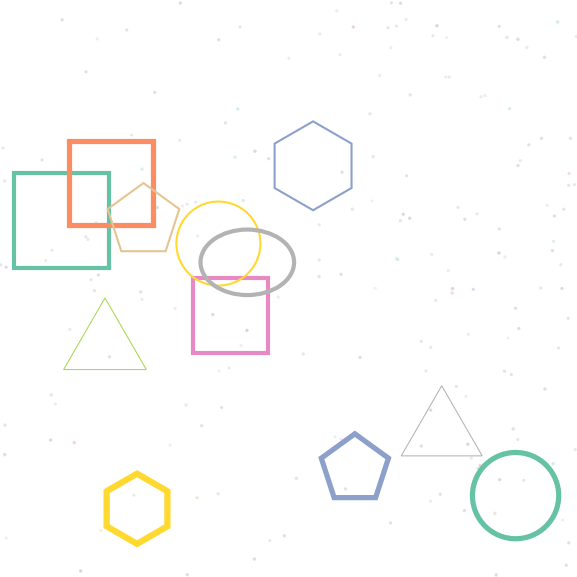[{"shape": "circle", "thickness": 2.5, "radius": 0.37, "center": [0.893, 0.141]}, {"shape": "square", "thickness": 2, "radius": 0.41, "center": [0.106, 0.617]}, {"shape": "square", "thickness": 2.5, "radius": 0.36, "center": [0.192, 0.682]}, {"shape": "hexagon", "thickness": 1, "radius": 0.38, "center": [0.542, 0.712]}, {"shape": "pentagon", "thickness": 2.5, "radius": 0.31, "center": [0.614, 0.187]}, {"shape": "square", "thickness": 2, "radius": 0.33, "center": [0.399, 0.452]}, {"shape": "triangle", "thickness": 0.5, "radius": 0.41, "center": [0.182, 0.401]}, {"shape": "hexagon", "thickness": 3, "radius": 0.3, "center": [0.237, 0.118]}, {"shape": "circle", "thickness": 1, "radius": 0.36, "center": [0.378, 0.577]}, {"shape": "pentagon", "thickness": 1, "radius": 0.33, "center": [0.248, 0.617]}, {"shape": "triangle", "thickness": 0.5, "radius": 0.4, "center": [0.765, 0.25]}, {"shape": "oval", "thickness": 2, "radius": 0.41, "center": [0.428, 0.545]}]